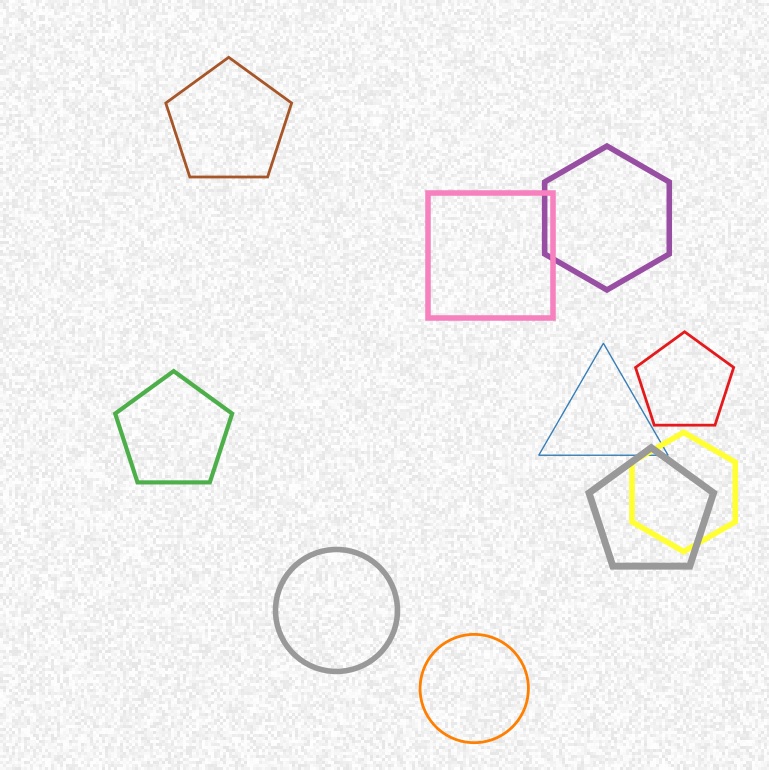[{"shape": "pentagon", "thickness": 1, "radius": 0.34, "center": [0.889, 0.502]}, {"shape": "triangle", "thickness": 0.5, "radius": 0.48, "center": [0.784, 0.457]}, {"shape": "pentagon", "thickness": 1.5, "radius": 0.4, "center": [0.226, 0.438]}, {"shape": "hexagon", "thickness": 2, "radius": 0.47, "center": [0.788, 0.717]}, {"shape": "circle", "thickness": 1, "radius": 0.35, "center": [0.616, 0.106]}, {"shape": "hexagon", "thickness": 2, "radius": 0.39, "center": [0.888, 0.361]}, {"shape": "pentagon", "thickness": 1, "radius": 0.43, "center": [0.297, 0.84]}, {"shape": "square", "thickness": 2, "radius": 0.41, "center": [0.637, 0.669]}, {"shape": "pentagon", "thickness": 2.5, "radius": 0.43, "center": [0.846, 0.334]}, {"shape": "circle", "thickness": 2, "radius": 0.4, "center": [0.437, 0.207]}]